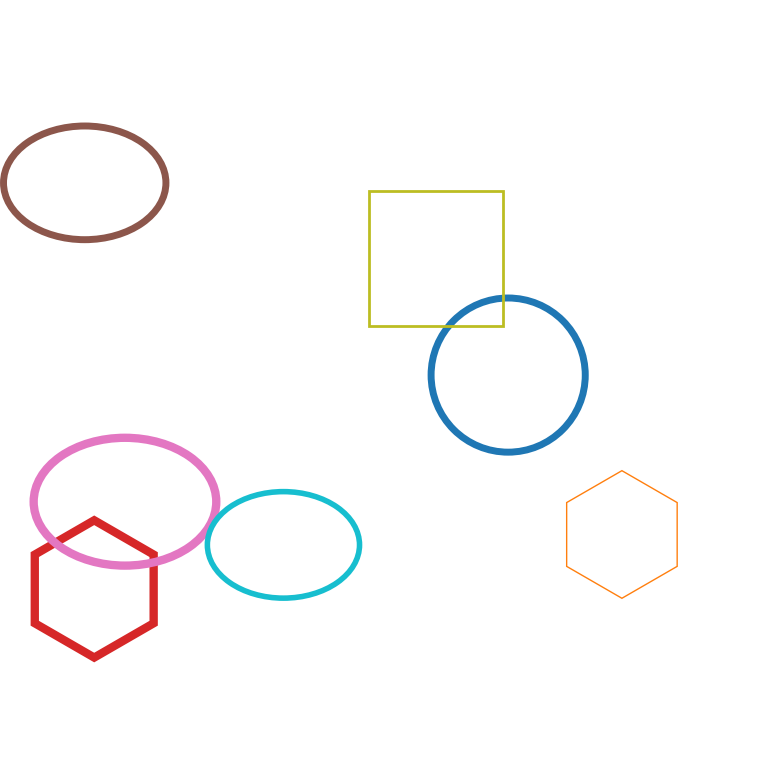[{"shape": "circle", "thickness": 2.5, "radius": 0.5, "center": [0.66, 0.513]}, {"shape": "hexagon", "thickness": 0.5, "radius": 0.41, "center": [0.808, 0.306]}, {"shape": "hexagon", "thickness": 3, "radius": 0.45, "center": [0.122, 0.235]}, {"shape": "oval", "thickness": 2.5, "radius": 0.53, "center": [0.11, 0.763]}, {"shape": "oval", "thickness": 3, "radius": 0.59, "center": [0.162, 0.348]}, {"shape": "square", "thickness": 1, "radius": 0.44, "center": [0.566, 0.664]}, {"shape": "oval", "thickness": 2, "radius": 0.49, "center": [0.368, 0.292]}]